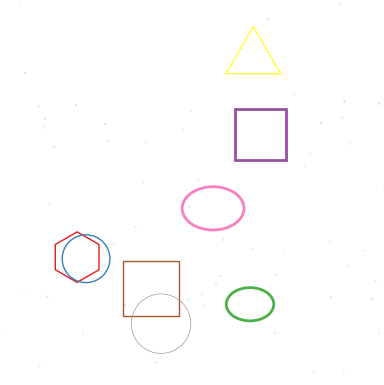[{"shape": "hexagon", "thickness": 1, "radius": 0.33, "center": [0.2, 0.332]}, {"shape": "circle", "thickness": 1, "radius": 0.31, "center": [0.223, 0.328]}, {"shape": "oval", "thickness": 2, "radius": 0.31, "center": [0.649, 0.21]}, {"shape": "square", "thickness": 2, "radius": 0.33, "center": [0.676, 0.651]}, {"shape": "triangle", "thickness": 1, "radius": 0.41, "center": [0.658, 0.849]}, {"shape": "square", "thickness": 1, "radius": 0.36, "center": [0.392, 0.25]}, {"shape": "oval", "thickness": 2, "radius": 0.4, "center": [0.553, 0.459]}, {"shape": "circle", "thickness": 0.5, "radius": 0.39, "center": [0.418, 0.159]}]